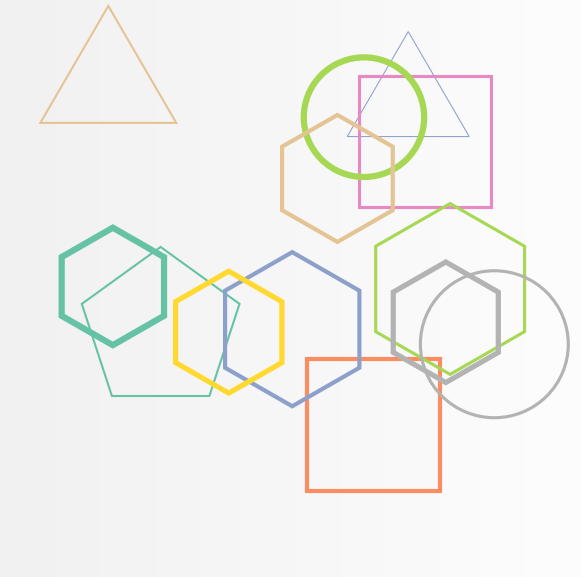[{"shape": "pentagon", "thickness": 1, "radius": 0.71, "center": [0.276, 0.429]}, {"shape": "hexagon", "thickness": 3, "radius": 0.51, "center": [0.194, 0.503]}, {"shape": "square", "thickness": 2, "radius": 0.57, "center": [0.642, 0.263]}, {"shape": "triangle", "thickness": 0.5, "radius": 0.61, "center": [0.702, 0.823]}, {"shape": "hexagon", "thickness": 2, "radius": 0.67, "center": [0.503, 0.429]}, {"shape": "square", "thickness": 1.5, "radius": 0.57, "center": [0.732, 0.753]}, {"shape": "circle", "thickness": 3, "radius": 0.52, "center": [0.626, 0.796]}, {"shape": "hexagon", "thickness": 1.5, "radius": 0.74, "center": [0.774, 0.499]}, {"shape": "hexagon", "thickness": 2.5, "radius": 0.53, "center": [0.394, 0.424]}, {"shape": "hexagon", "thickness": 2, "radius": 0.55, "center": [0.581, 0.69]}, {"shape": "triangle", "thickness": 1, "radius": 0.68, "center": [0.186, 0.854]}, {"shape": "hexagon", "thickness": 2.5, "radius": 0.52, "center": [0.767, 0.441]}, {"shape": "circle", "thickness": 1.5, "radius": 0.64, "center": [0.85, 0.403]}]